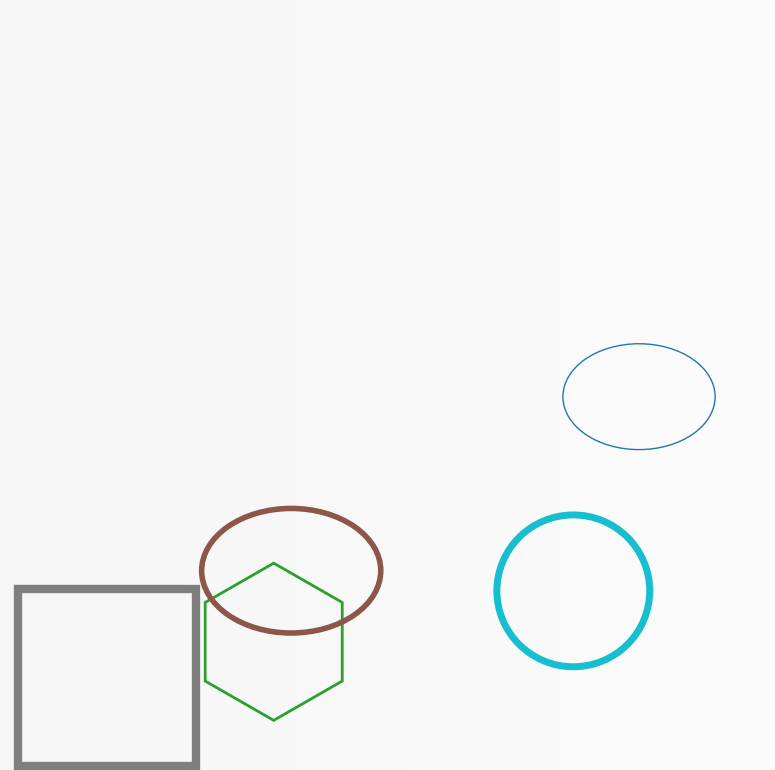[{"shape": "oval", "thickness": 0.5, "radius": 0.49, "center": [0.825, 0.485]}, {"shape": "hexagon", "thickness": 1, "radius": 0.51, "center": [0.353, 0.167]}, {"shape": "oval", "thickness": 2, "radius": 0.58, "center": [0.376, 0.259]}, {"shape": "square", "thickness": 3, "radius": 0.57, "center": [0.138, 0.121]}, {"shape": "circle", "thickness": 2.5, "radius": 0.49, "center": [0.74, 0.233]}]